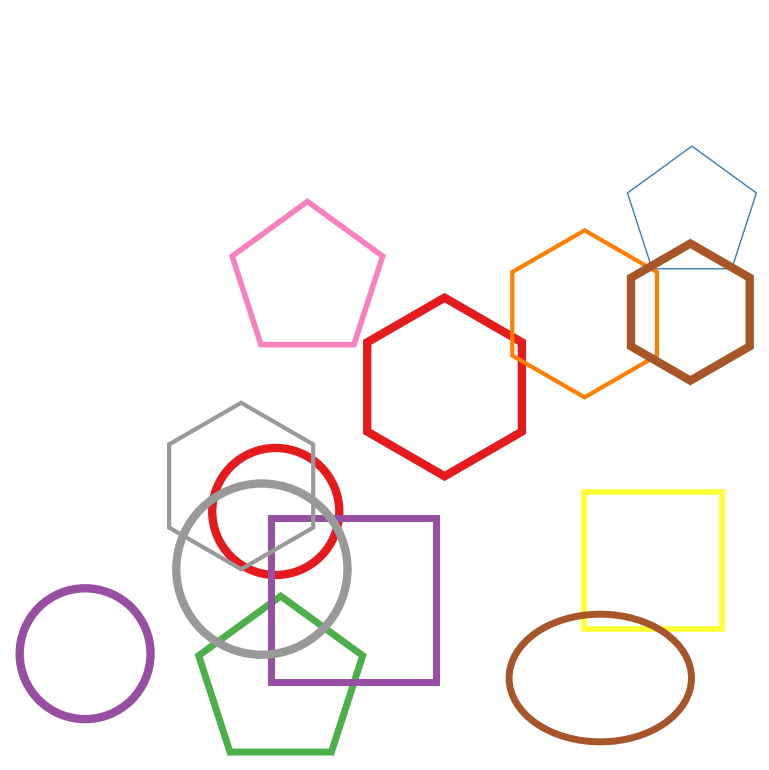[{"shape": "hexagon", "thickness": 3, "radius": 0.58, "center": [0.577, 0.497]}, {"shape": "circle", "thickness": 3, "radius": 0.41, "center": [0.358, 0.336]}, {"shape": "pentagon", "thickness": 0.5, "radius": 0.44, "center": [0.899, 0.722]}, {"shape": "pentagon", "thickness": 2.5, "radius": 0.56, "center": [0.365, 0.114]}, {"shape": "circle", "thickness": 3, "radius": 0.42, "center": [0.111, 0.151]}, {"shape": "square", "thickness": 2.5, "radius": 0.53, "center": [0.459, 0.221]}, {"shape": "hexagon", "thickness": 1.5, "radius": 0.54, "center": [0.759, 0.592]}, {"shape": "square", "thickness": 2, "radius": 0.45, "center": [0.848, 0.272]}, {"shape": "hexagon", "thickness": 3, "radius": 0.45, "center": [0.897, 0.595]}, {"shape": "oval", "thickness": 2.5, "radius": 0.59, "center": [0.78, 0.119]}, {"shape": "pentagon", "thickness": 2, "radius": 0.51, "center": [0.399, 0.636]}, {"shape": "hexagon", "thickness": 1.5, "radius": 0.54, "center": [0.313, 0.369]}, {"shape": "circle", "thickness": 3, "radius": 0.56, "center": [0.34, 0.261]}]